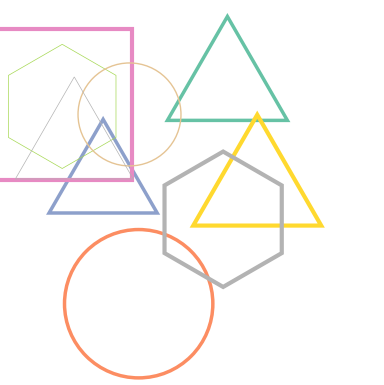[{"shape": "triangle", "thickness": 2.5, "radius": 0.9, "center": [0.591, 0.777]}, {"shape": "circle", "thickness": 2.5, "radius": 0.96, "center": [0.36, 0.211]}, {"shape": "triangle", "thickness": 2.5, "radius": 0.81, "center": [0.268, 0.528]}, {"shape": "square", "thickness": 3, "radius": 0.98, "center": [0.148, 0.728]}, {"shape": "hexagon", "thickness": 0.5, "radius": 0.81, "center": [0.162, 0.724]}, {"shape": "triangle", "thickness": 3, "radius": 0.96, "center": [0.668, 0.51]}, {"shape": "circle", "thickness": 1, "radius": 0.67, "center": [0.336, 0.703]}, {"shape": "hexagon", "thickness": 3, "radius": 0.88, "center": [0.58, 0.431]}, {"shape": "triangle", "thickness": 0.5, "radius": 0.88, "center": [0.193, 0.623]}]